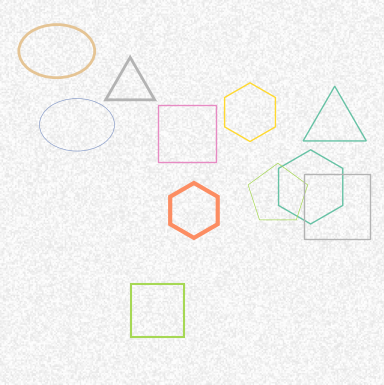[{"shape": "triangle", "thickness": 1, "radius": 0.47, "center": [0.869, 0.681]}, {"shape": "hexagon", "thickness": 1, "radius": 0.48, "center": [0.807, 0.515]}, {"shape": "hexagon", "thickness": 3, "radius": 0.36, "center": [0.504, 0.453]}, {"shape": "oval", "thickness": 0.5, "radius": 0.49, "center": [0.2, 0.676]}, {"shape": "square", "thickness": 1, "radius": 0.37, "center": [0.486, 0.654]}, {"shape": "pentagon", "thickness": 0.5, "radius": 0.41, "center": [0.722, 0.495]}, {"shape": "square", "thickness": 1.5, "radius": 0.35, "center": [0.409, 0.194]}, {"shape": "hexagon", "thickness": 1, "radius": 0.38, "center": [0.649, 0.709]}, {"shape": "oval", "thickness": 2, "radius": 0.49, "center": [0.147, 0.867]}, {"shape": "square", "thickness": 1, "radius": 0.42, "center": [0.876, 0.463]}, {"shape": "triangle", "thickness": 2, "radius": 0.37, "center": [0.338, 0.777]}]